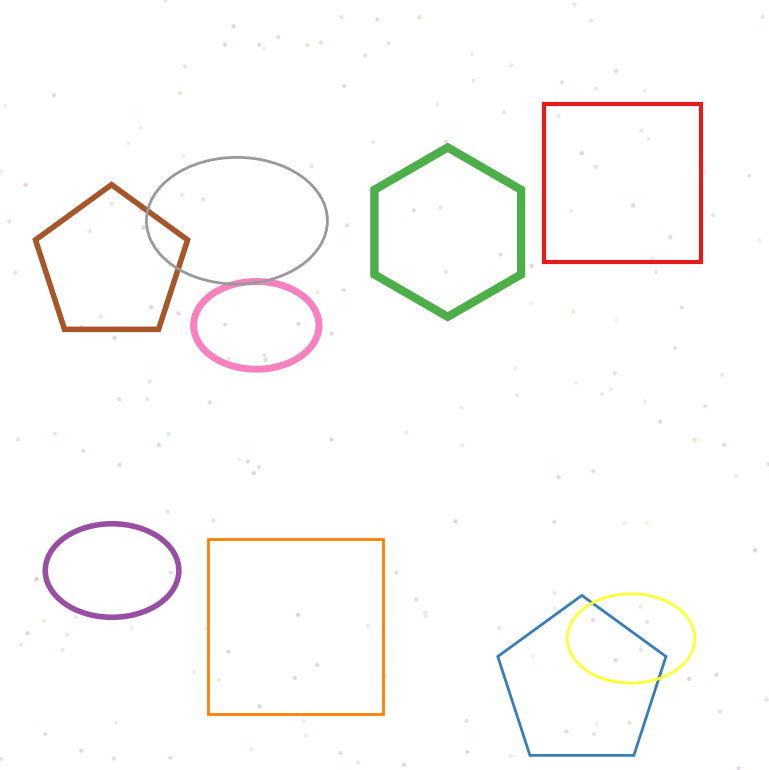[{"shape": "square", "thickness": 1.5, "radius": 0.51, "center": [0.809, 0.763]}, {"shape": "pentagon", "thickness": 1, "radius": 0.57, "center": [0.756, 0.112]}, {"shape": "hexagon", "thickness": 3, "radius": 0.55, "center": [0.581, 0.699]}, {"shape": "oval", "thickness": 2, "radius": 0.43, "center": [0.146, 0.259]}, {"shape": "square", "thickness": 1, "radius": 0.57, "center": [0.384, 0.186]}, {"shape": "oval", "thickness": 1, "radius": 0.41, "center": [0.82, 0.171]}, {"shape": "pentagon", "thickness": 2, "radius": 0.52, "center": [0.145, 0.656]}, {"shape": "oval", "thickness": 2.5, "radius": 0.41, "center": [0.333, 0.577]}, {"shape": "oval", "thickness": 1, "radius": 0.59, "center": [0.308, 0.713]}]